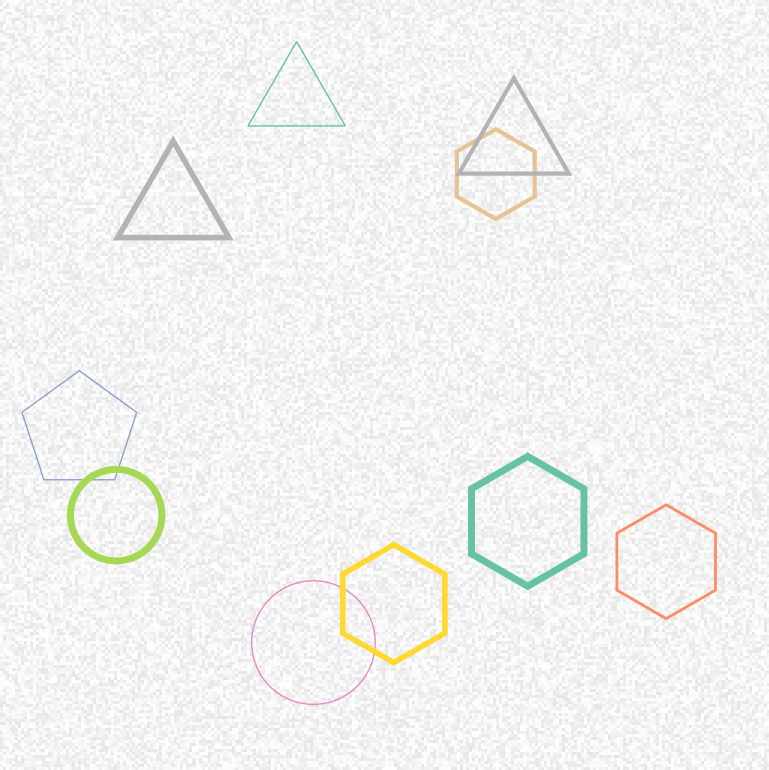[{"shape": "hexagon", "thickness": 2.5, "radius": 0.42, "center": [0.685, 0.323]}, {"shape": "triangle", "thickness": 0.5, "radius": 0.36, "center": [0.385, 0.873]}, {"shape": "hexagon", "thickness": 1, "radius": 0.37, "center": [0.865, 0.271]}, {"shape": "pentagon", "thickness": 0.5, "radius": 0.39, "center": [0.103, 0.44]}, {"shape": "circle", "thickness": 0.5, "radius": 0.4, "center": [0.407, 0.166]}, {"shape": "circle", "thickness": 2.5, "radius": 0.3, "center": [0.151, 0.331]}, {"shape": "hexagon", "thickness": 2, "radius": 0.38, "center": [0.511, 0.216]}, {"shape": "hexagon", "thickness": 1.5, "radius": 0.29, "center": [0.644, 0.774]}, {"shape": "triangle", "thickness": 2, "radius": 0.42, "center": [0.225, 0.733]}, {"shape": "triangle", "thickness": 1.5, "radius": 0.41, "center": [0.667, 0.816]}]